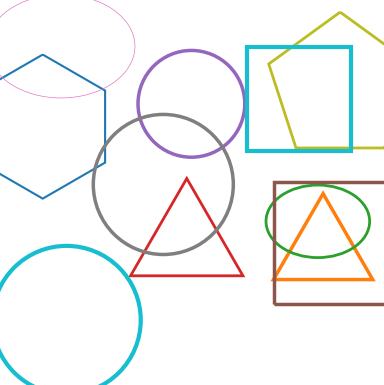[{"shape": "hexagon", "thickness": 1.5, "radius": 0.94, "center": [0.111, 0.671]}, {"shape": "triangle", "thickness": 2.5, "radius": 0.74, "center": [0.839, 0.348]}, {"shape": "oval", "thickness": 2, "radius": 0.67, "center": [0.826, 0.425]}, {"shape": "triangle", "thickness": 2, "radius": 0.84, "center": [0.485, 0.368]}, {"shape": "circle", "thickness": 2.5, "radius": 0.69, "center": [0.497, 0.73]}, {"shape": "square", "thickness": 2.5, "radius": 0.79, "center": [0.87, 0.369]}, {"shape": "oval", "thickness": 0.5, "radius": 0.96, "center": [0.159, 0.88]}, {"shape": "circle", "thickness": 2.5, "radius": 0.91, "center": [0.424, 0.521]}, {"shape": "pentagon", "thickness": 2, "radius": 0.98, "center": [0.884, 0.773]}, {"shape": "circle", "thickness": 3, "radius": 0.96, "center": [0.173, 0.169]}, {"shape": "square", "thickness": 3, "radius": 0.68, "center": [0.776, 0.742]}]